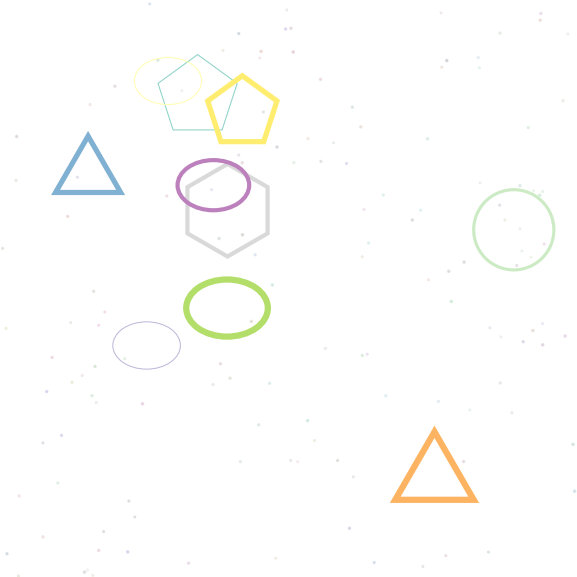[{"shape": "pentagon", "thickness": 0.5, "radius": 0.36, "center": [0.342, 0.832]}, {"shape": "oval", "thickness": 0.5, "radius": 0.29, "center": [0.291, 0.859]}, {"shape": "oval", "thickness": 0.5, "radius": 0.29, "center": [0.254, 0.401]}, {"shape": "triangle", "thickness": 2.5, "radius": 0.33, "center": [0.153, 0.698]}, {"shape": "triangle", "thickness": 3, "radius": 0.39, "center": [0.752, 0.173]}, {"shape": "oval", "thickness": 3, "radius": 0.35, "center": [0.393, 0.466]}, {"shape": "hexagon", "thickness": 2, "radius": 0.4, "center": [0.394, 0.635]}, {"shape": "oval", "thickness": 2, "radius": 0.31, "center": [0.369, 0.678]}, {"shape": "circle", "thickness": 1.5, "radius": 0.35, "center": [0.89, 0.601]}, {"shape": "pentagon", "thickness": 2.5, "radius": 0.32, "center": [0.42, 0.805]}]